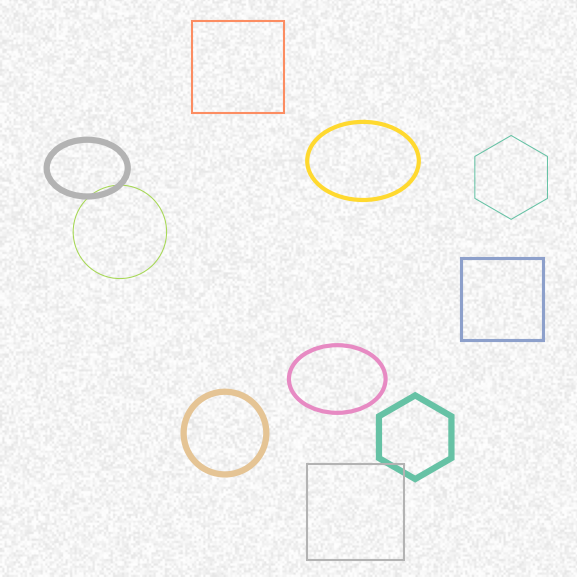[{"shape": "hexagon", "thickness": 0.5, "radius": 0.36, "center": [0.885, 0.692]}, {"shape": "hexagon", "thickness": 3, "radius": 0.36, "center": [0.719, 0.242]}, {"shape": "square", "thickness": 1, "radius": 0.4, "center": [0.412, 0.883]}, {"shape": "square", "thickness": 1.5, "radius": 0.35, "center": [0.869, 0.481]}, {"shape": "oval", "thickness": 2, "radius": 0.42, "center": [0.584, 0.343]}, {"shape": "circle", "thickness": 0.5, "radius": 0.4, "center": [0.208, 0.598]}, {"shape": "oval", "thickness": 2, "radius": 0.48, "center": [0.629, 0.72]}, {"shape": "circle", "thickness": 3, "radius": 0.36, "center": [0.39, 0.249]}, {"shape": "oval", "thickness": 3, "radius": 0.35, "center": [0.151, 0.708]}, {"shape": "square", "thickness": 1, "radius": 0.42, "center": [0.615, 0.112]}]